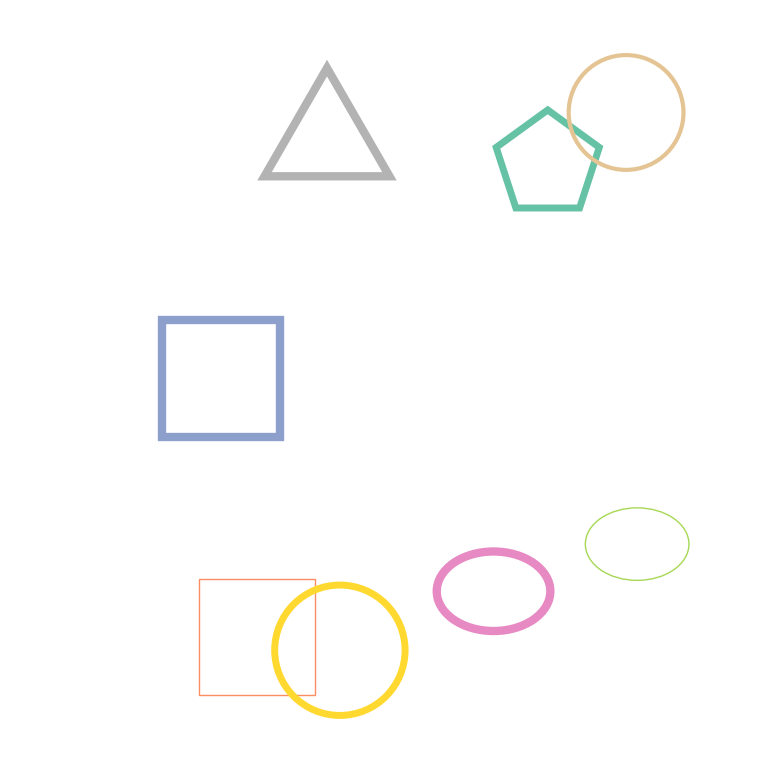[{"shape": "pentagon", "thickness": 2.5, "radius": 0.35, "center": [0.711, 0.787]}, {"shape": "square", "thickness": 0.5, "radius": 0.38, "center": [0.334, 0.172]}, {"shape": "square", "thickness": 3, "radius": 0.38, "center": [0.287, 0.509]}, {"shape": "oval", "thickness": 3, "radius": 0.37, "center": [0.641, 0.232]}, {"shape": "oval", "thickness": 0.5, "radius": 0.34, "center": [0.827, 0.293]}, {"shape": "circle", "thickness": 2.5, "radius": 0.42, "center": [0.441, 0.156]}, {"shape": "circle", "thickness": 1.5, "radius": 0.37, "center": [0.813, 0.854]}, {"shape": "triangle", "thickness": 3, "radius": 0.47, "center": [0.425, 0.818]}]